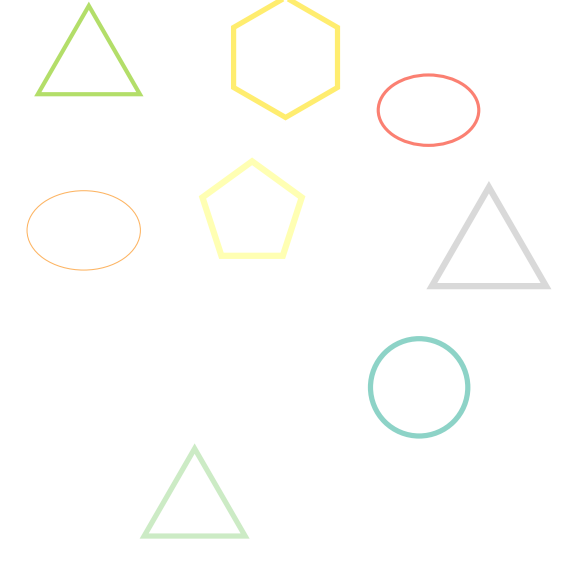[{"shape": "circle", "thickness": 2.5, "radius": 0.42, "center": [0.726, 0.328]}, {"shape": "pentagon", "thickness": 3, "radius": 0.45, "center": [0.437, 0.629]}, {"shape": "oval", "thickness": 1.5, "radius": 0.44, "center": [0.742, 0.808]}, {"shape": "oval", "thickness": 0.5, "radius": 0.49, "center": [0.145, 0.6]}, {"shape": "triangle", "thickness": 2, "radius": 0.51, "center": [0.154, 0.887]}, {"shape": "triangle", "thickness": 3, "radius": 0.57, "center": [0.847, 0.561]}, {"shape": "triangle", "thickness": 2.5, "radius": 0.5, "center": [0.337, 0.121]}, {"shape": "hexagon", "thickness": 2.5, "radius": 0.52, "center": [0.494, 0.9]}]